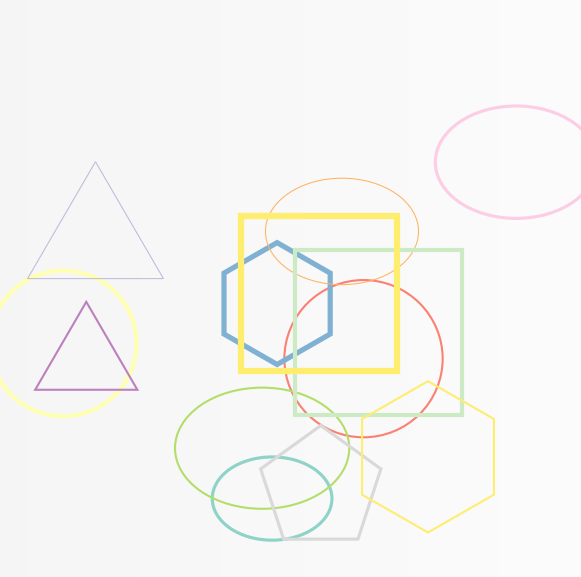[{"shape": "oval", "thickness": 1.5, "radius": 0.51, "center": [0.468, 0.136]}, {"shape": "circle", "thickness": 2, "radius": 0.63, "center": [0.109, 0.404]}, {"shape": "triangle", "thickness": 0.5, "radius": 0.67, "center": [0.164, 0.584]}, {"shape": "circle", "thickness": 1, "radius": 0.68, "center": [0.625, 0.378]}, {"shape": "hexagon", "thickness": 2.5, "radius": 0.53, "center": [0.477, 0.473]}, {"shape": "oval", "thickness": 0.5, "radius": 0.66, "center": [0.588, 0.598]}, {"shape": "oval", "thickness": 1, "radius": 0.75, "center": [0.451, 0.223]}, {"shape": "oval", "thickness": 1.5, "radius": 0.7, "center": [0.888, 0.718]}, {"shape": "pentagon", "thickness": 1.5, "radius": 0.54, "center": [0.552, 0.154]}, {"shape": "triangle", "thickness": 1, "radius": 0.51, "center": [0.148, 0.375]}, {"shape": "square", "thickness": 2, "radius": 0.72, "center": [0.651, 0.423]}, {"shape": "square", "thickness": 3, "radius": 0.67, "center": [0.548, 0.491]}, {"shape": "hexagon", "thickness": 1, "radius": 0.65, "center": [0.736, 0.208]}]